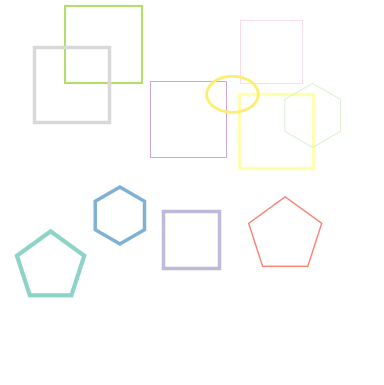[{"shape": "pentagon", "thickness": 3, "radius": 0.46, "center": [0.131, 0.307]}, {"shape": "square", "thickness": 2.5, "radius": 0.48, "center": [0.718, 0.661]}, {"shape": "square", "thickness": 2.5, "radius": 0.36, "center": [0.496, 0.378]}, {"shape": "pentagon", "thickness": 1, "radius": 0.5, "center": [0.741, 0.389]}, {"shape": "hexagon", "thickness": 2.5, "radius": 0.37, "center": [0.311, 0.44]}, {"shape": "square", "thickness": 1.5, "radius": 0.5, "center": [0.269, 0.884]}, {"shape": "square", "thickness": 0.5, "radius": 0.41, "center": [0.704, 0.866]}, {"shape": "square", "thickness": 2.5, "radius": 0.49, "center": [0.186, 0.781]}, {"shape": "square", "thickness": 0.5, "radius": 0.49, "center": [0.488, 0.691]}, {"shape": "hexagon", "thickness": 0.5, "radius": 0.42, "center": [0.812, 0.7]}, {"shape": "oval", "thickness": 2, "radius": 0.33, "center": [0.604, 0.755]}]